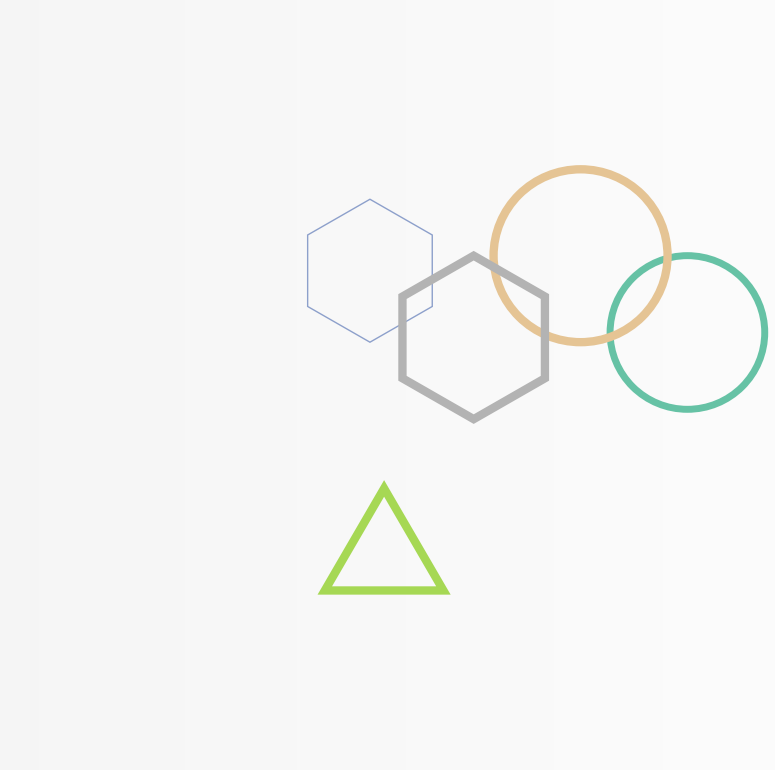[{"shape": "circle", "thickness": 2.5, "radius": 0.5, "center": [0.887, 0.568]}, {"shape": "hexagon", "thickness": 0.5, "radius": 0.46, "center": [0.477, 0.648]}, {"shape": "triangle", "thickness": 3, "radius": 0.44, "center": [0.496, 0.277]}, {"shape": "circle", "thickness": 3, "radius": 0.56, "center": [0.749, 0.668]}, {"shape": "hexagon", "thickness": 3, "radius": 0.53, "center": [0.611, 0.562]}]